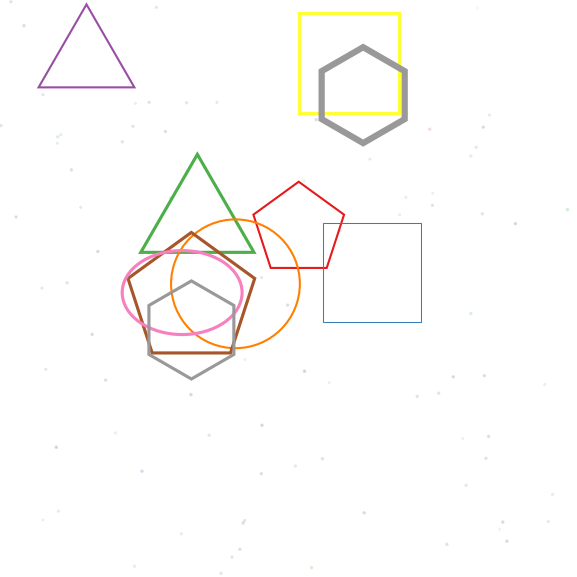[{"shape": "pentagon", "thickness": 1, "radius": 0.41, "center": [0.517, 0.602]}, {"shape": "square", "thickness": 0.5, "radius": 0.43, "center": [0.644, 0.528]}, {"shape": "triangle", "thickness": 1.5, "radius": 0.57, "center": [0.342, 0.619]}, {"shape": "triangle", "thickness": 1, "radius": 0.48, "center": [0.15, 0.896]}, {"shape": "circle", "thickness": 1, "radius": 0.56, "center": [0.408, 0.508]}, {"shape": "square", "thickness": 1.5, "radius": 0.43, "center": [0.605, 0.89]}, {"shape": "pentagon", "thickness": 1.5, "radius": 0.58, "center": [0.331, 0.481]}, {"shape": "oval", "thickness": 1.5, "radius": 0.52, "center": [0.315, 0.492]}, {"shape": "hexagon", "thickness": 3, "radius": 0.42, "center": [0.629, 0.834]}, {"shape": "hexagon", "thickness": 1.5, "radius": 0.42, "center": [0.331, 0.428]}]